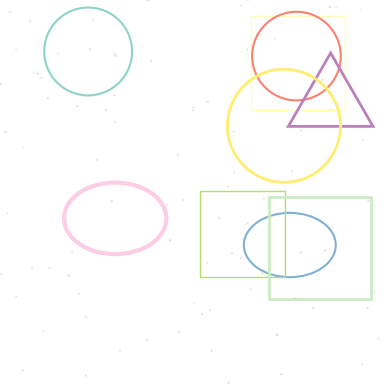[{"shape": "circle", "thickness": 1.5, "radius": 0.57, "center": [0.229, 0.866]}, {"shape": "square", "thickness": 1, "radius": 0.61, "center": [0.774, 0.836]}, {"shape": "circle", "thickness": 1.5, "radius": 0.58, "center": [0.77, 0.854]}, {"shape": "oval", "thickness": 1.5, "radius": 0.6, "center": [0.753, 0.364]}, {"shape": "square", "thickness": 1, "radius": 0.56, "center": [0.63, 0.392]}, {"shape": "oval", "thickness": 3, "radius": 0.66, "center": [0.299, 0.433]}, {"shape": "triangle", "thickness": 2, "radius": 0.64, "center": [0.859, 0.735]}, {"shape": "square", "thickness": 2, "radius": 0.66, "center": [0.832, 0.356]}, {"shape": "circle", "thickness": 2, "radius": 0.73, "center": [0.738, 0.673]}]